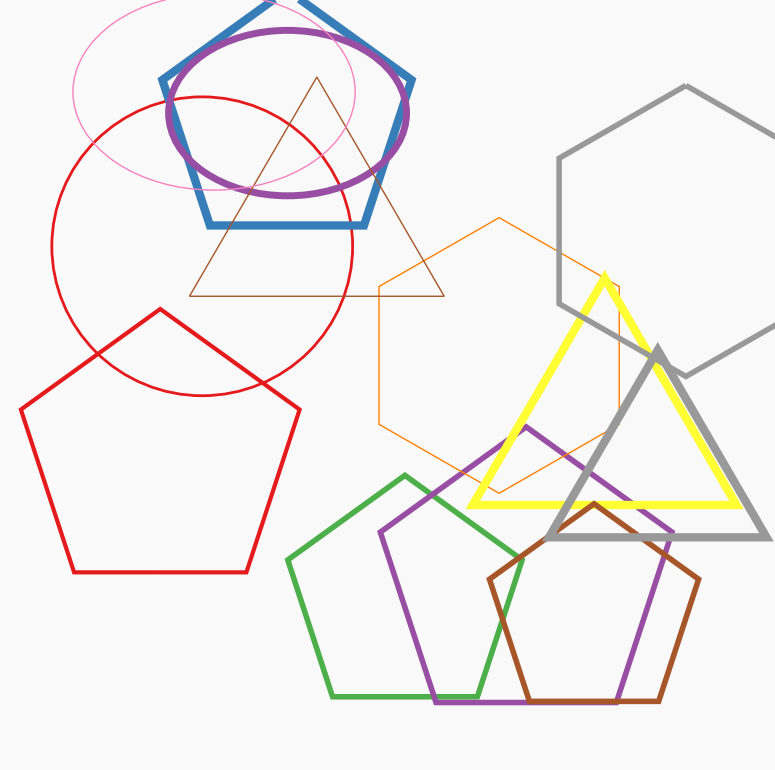[{"shape": "pentagon", "thickness": 1.5, "radius": 0.95, "center": [0.207, 0.41]}, {"shape": "circle", "thickness": 1, "radius": 0.97, "center": [0.261, 0.68]}, {"shape": "pentagon", "thickness": 3, "radius": 0.85, "center": [0.37, 0.844]}, {"shape": "pentagon", "thickness": 2, "radius": 0.79, "center": [0.523, 0.224]}, {"shape": "oval", "thickness": 2.5, "radius": 0.77, "center": [0.371, 0.853]}, {"shape": "pentagon", "thickness": 2, "radius": 0.99, "center": [0.679, 0.248]}, {"shape": "hexagon", "thickness": 0.5, "radius": 0.89, "center": [0.644, 0.538]}, {"shape": "triangle", "thickness": 3, "radius": 0.98, "center": [0.78, 0.442]}, {"shape": "triangle", "thickness": 0.5, "radius": 0.95, "center": [0.409, 0.71]}, {"shape": "pentagon", "thickness": 2, "radius": 0.71, "center": [0.767, 0.204]}, {"shape": "oval", "thickness": 0.5, "radius": 0.91, "center": [0.276, 0.881]}, {"shape": "hexagon", "thickness": 2, "radius": 0.94, "center": [0.885, 0.7]}, {"shape": "triangle", "thickness": 3, "radius": 0.81, "center": [0.849, 0.383]}]